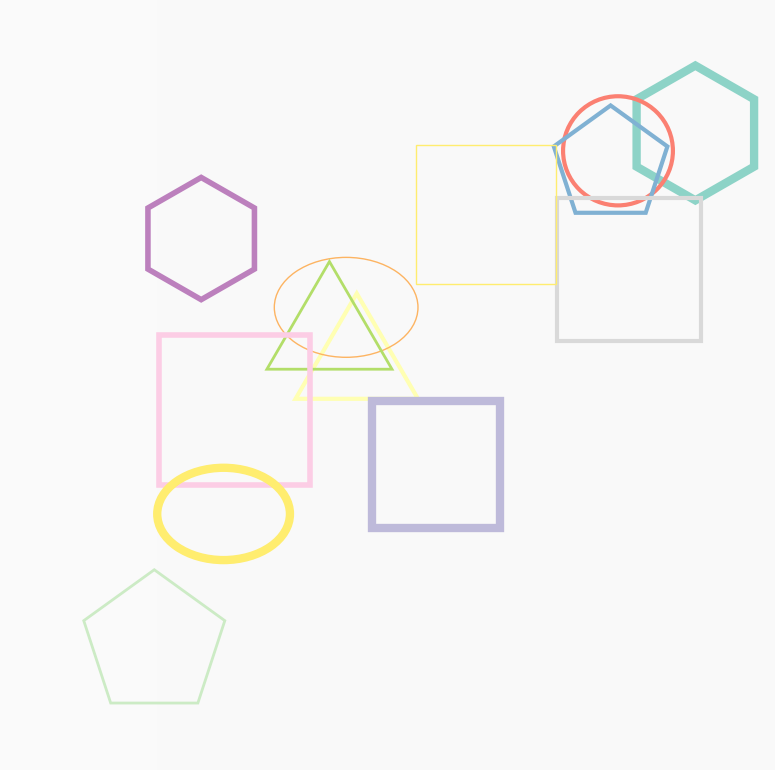[{"shape": "hexagon", "thickness": 3, "radius": 0.44, "center": [0.897, 0.827]}, {"shape": "triangle", "thickness": 1.5, "radius": 0.46, "center": [0.46, 0.528]}, {"shape": "square", "thickness": 3, "radius": 0.41, "center": [0.562, 0.397]}, {"shape": "circle", "thickness": 1.5, "radius": 0.35, "center": [0.797, 0.804]}, {"shape": "pentagon", "thickness": 1.5, "radius": 0.39, "center": [0.788, 0.786]}, {"shape": "oval", "thickness": 0.5, "radius": 0.46, "center": [0.447, 0.601]}, {"shape": "triangle", "thickness": 1, "radius": 0.47, "center": [0.425, 0.567]}, {"shape": "square", "thickness": 2, "radius": 0.49, "center": [0.302, 0.467]}, {"shape": "square", "thickness": 1.5, "radius": 0.46, "center": [0.811, 0.65]}, {"shape": "hexagon", "thickness": 2, "radius": 0.4, "center": [0.26, 0.69]}, {"shape": "pentagon", "thickness": 1, "radius": 0.48, "center": [0.199, 0.164]}, {"shape": "oval", "thickness": 3, "radius": 0.43, "center": [0.289, 0.333]}, {"shape": "square", "thickness": 0.5, "radius": 0.45, "center": [0.627, 0.722]}]